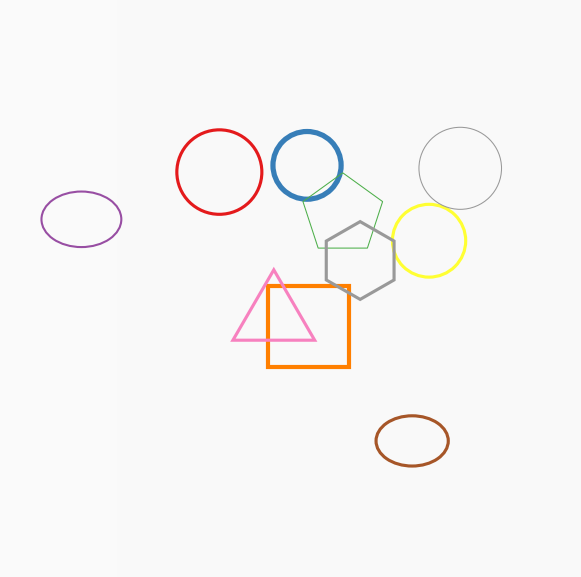[{"shape": "circle", "thickness": 1.5, "radius": 0.37, "center": [0.377, 0.701]}, {"shape": "circle", "thickness": 2.5, "radius": 0.29, "center": [0.528, 0.713]}, {"shape": "pentagon", "thickness": 0.5, "radius": 0.36, "center": [0.59, 0.628]}, {"shape": "oval", "thickness": 1, "radius": 0.34, "center": [0.14, 0.619]}, {"shape": "square", "thickness": 2, "radius": 0.35, "center": [0.531, 0.434]}, {"shape": "circle", "thickness": 1.5, "radius": 0.32, "center": [0.738, 0.582]}, {"shape": "oval", "thickness": 1.5, "radius": 0.31, "center": [0.709, 0.236]}, {"shape": "triangle", "thickness": 1.5, "radius": 0.41, "center": [0.471, 0.451]}, {"shape": "hexagon", "thickness": 1.5, "radius": 0.34, "center": [0.62, 0.548]}, {"shape": "circle", "thickness": 0.5, "radius": 0.36, "center": [0.792, 0.708]}]